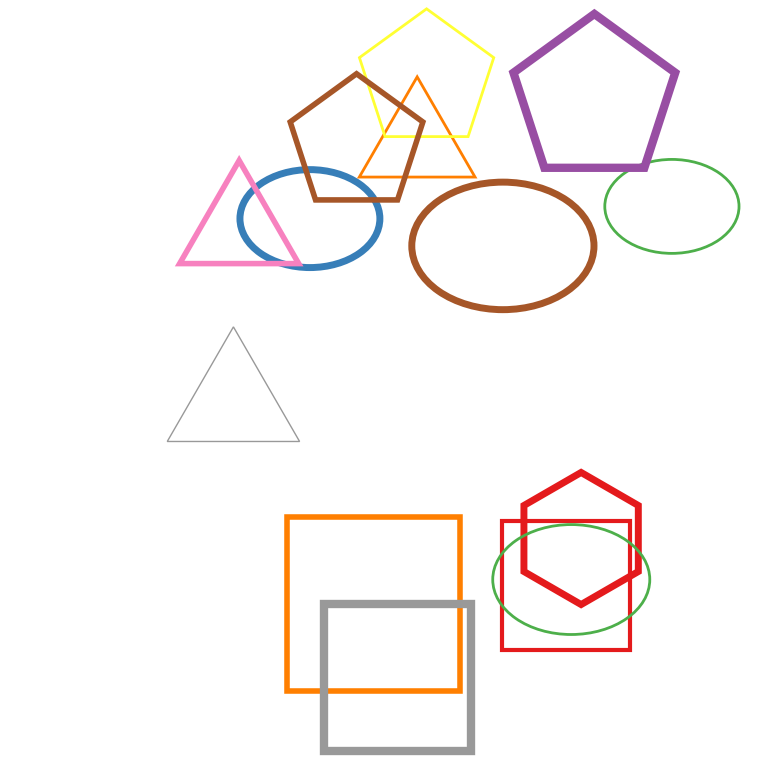[{"shape": "hexagon", "thickness": 2.5, "radius": 0.43, "center": [0.755, 0.301]}, {"shape": "square", "thickness": 1.5, "radius": 0.42, "center": [0.735, 0.24]}, {"shape": "oval", "thickness": 2.5, "radius": 0.45, "center": [0.402, 0.716]}, {"shape": "oval", "thickness": 1, "radius": 0.51, "center": [0.742, 0.247]}, {"shape": "oval", "thickness": 1, "radius": 0.44, "center": [0.873, 0.732]}, {"shape": "pentagon", "thickness": 3, "radius": 0.55, "center": [0.772, 0.871]}, {"shape": "square", "thickness": 2, "radius": 0.56, "center": [0.485, 0.216]}, {"shape": "triangle", "thickness": 1, "radius": 0.43, "center": [0.542, 0.813]}, {"shape": "pentagon", "thickness": 1, "radius": 0.46, "center": [0.554, 0.897]}, {"shape": "oval", "thickness": 2.5, "radius": 0.59, "center": [0.653, 0.681]}, {"shape": "pentagon", "thickness": 2, "radius": 0.45, "center": [0.463, 0.814]}, {"shape": "triangle", "thickness": 2, "radius": 0.45, "center": [0.311, 0.702]}, {"shape": "square", "thickness": 3, "radius": 0.48, "center": [0.516, 0.12]}, {"shape": "triangle", "thickness": 0.5, "radius": 0.5, "center": [0.303, 0.476]}]